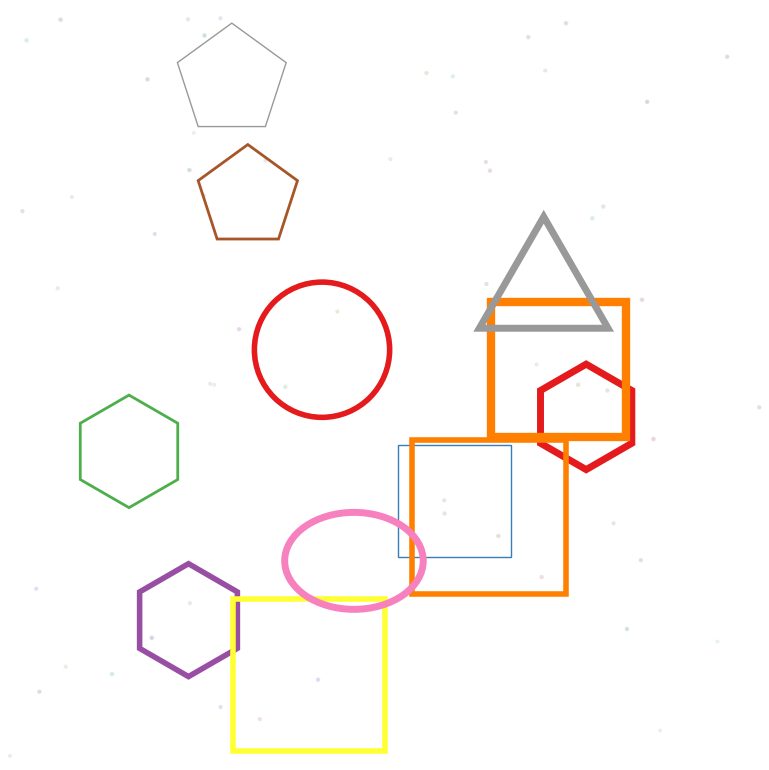[{"shape": "circle", "thickness": 2, "radius": 0.44, "center": [0.418, 0.546]}, {"shape": "hexagon", "thickness": 2.5, "radius": 0.34, "center": [0.761, 0.459]}, {"shape": "square", "thickness": 0.5, "radius": 0.36, "center": [0.59, 0.349]}, {"shape": "hexagon", "thickness": 1, "radius": 0.37, "center": [0.168, 0.414]}, {"shape": "hexagon", "thickness": 2, "radius": 0.37, "center": [0.245, 0.195]}, {"shape": "square", "thickness": 2, "radius": 0.5, "center": [0.635, 0.328]}, {"shape": "square", "thickness": 3, "radius": 0.44, "center": [0.725, 0.52]}, {"shape": "square", "thickness": 2, "radius": 0.49, "center": [0.401, 0.123]}, {"shape": "pentagon", "thickness": 1, "radius": 0.34, "center": [0.322, 0.744]}, {"shape": "oval", "thickness": 2.5, "radius": 0.45, "center": [0.46, 0.272]}, {"shape": "pentagon", "thickness": 0.5, "radius": 0.37, "center": [0.301, 0.896]}, {"shape": "triangle", "thickness": 2.5, "radius": 0.48, "center": [0.706, 0.622]}]